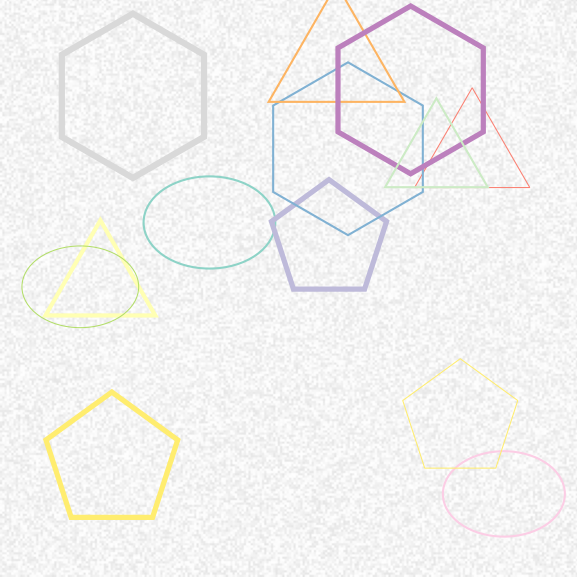[{"shape": "oval", "thickness": 1, "radius": 0.57, "center": [0.363, 0.614]}, {"shape": "triangle", "thickness": 2, "radius": 0.55, "center": [0.174, 0.508]}, {"shape": "pentagon", "thickness": 2.5, "radius": 0.52, "center": [0.57, 0.583]}, {"shape": "triangle", "thickness": 0.5, "radius": 0.58, "center": [0.818, 0.732]}, {"shape": "hexagon", "thickness": 1, "radius": 0.75, "center": [0.603, 0.742]}, {"shape": "triangle", "thickness": 1, "radius": 0.68, "center": [0.583, 0.891]}, {"shape": "oval", "thickness": 0.5, "radius": 0.51, "center": [0.139, 0.502]}, {"shape": "oval", "thickness": 1, "radius": 0.53, "center": [0.873, 0.144]}, {"shape": "hexagon", "thickness": 3, "radius": 0.71, "center": [0.23, 0.833]}, {"shape": "hexagon", "thickness": 2.5, "radius": 0.73, "center": [0.711, 0.843]}, {"shape": "triangle", "thickness": 1, "radius": 0.51, "center": [0.756, 0.726]}, {"shape": "pentagon", "thickness": 2.5, "radius": 0.6, "center": [0.194, 0.2]}, {"shape": "pentagon", "thickness": 0.5, "radius": 0.52, "center": [0.797, 0.273]}]